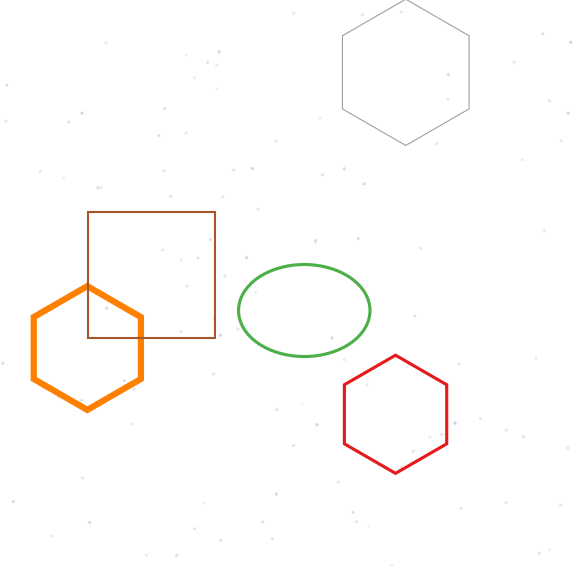[{"shape": "hexagon", "thickness": 1.5, "radius": 0.51, "center": [0.685, 0.282]}, {"shape": "oval", "thickness": 1.5, "radius": 0.57, "center": [0.527, 0.461]}, {"shape": "hexagon", "thickness": 3, "radius": 0.54, "center": [0.151, 0.397]}, {"shape": "square", "thickness": 1, "radius": 0.55, "center": [0.262, 0.523]}, {"shape": "hexagon", "thickness": 0.5, "radius": 0.63, "center": [0.703, 0.874]}]